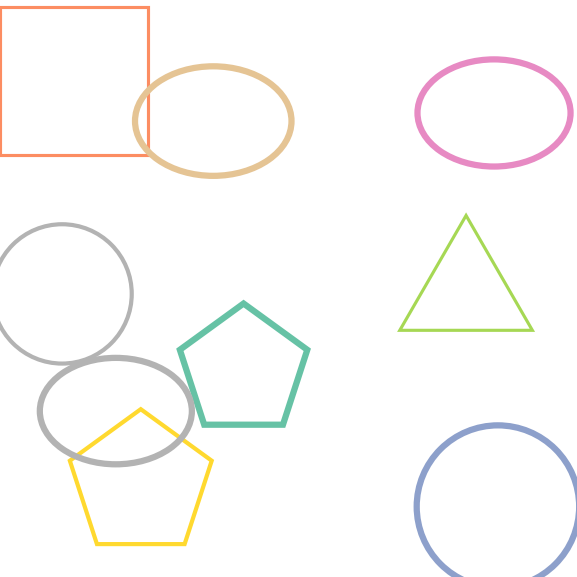[{"shape": "pentagon", "thickness": 3, "radius": 0.58, "center": [0.422, 0.358]}, {"shape": "square", "thickness": 1.5, "radius": 0.64, "center": [0.128, 0.858]}, {"shape": "circle", "thickness": 3, "radius": 0.7, "center": [0.862, 0.122]}, {"shape": "oval", "thickness": 3, "radius": 0.66, "center": [0.855, 0.804]}, {"shape": "triangle", "thickness": 1.5, "radius": 0.66, "center": [0.807, 0.493]}, {"shape": "pentagon", "thickness": 2, "radius": 0.65, "center": [0.244, 0.161]}, {"shape": "oval", "thickness": 3, "radius": 0.68, "center": [0.369, 0.789]}, {"shape": "circle", "thickness": 2, "radius": 0.6, "center": [0.107, 0.49]}, {"shape": "oval", "thickness": 3, "radius": 0.66, "center": [0.201, 0.287]}]